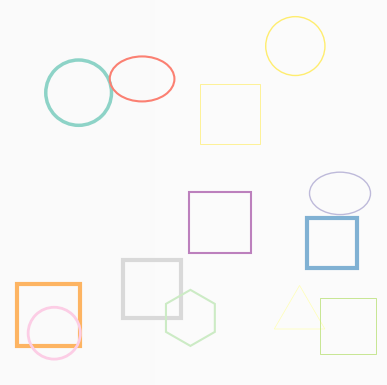[{"shape": "circle", "thickness": 2.5, "radius": 0.42, "center": [0.203, 0.759]}, {"shape": "triangle", "thickness": 0.5, "radius": 0.38, "center": [0.773, 0.183]}, {"shape": "oval", "thickness": 1, "radius": 0.39, "center": [0.877, 0.498]}, {"shape": "oval", "thickness": 1.5, "radius": 0.42, "center": [0.367, 0.795]}, {"shape": "square", "thickness": 3, "radius": 0.33, "center": [0.856, 0.37]}, {"shape": "square", "thickness": 3, "radius": 0.41, "center": [0.126, 0.182]}, {"shape": "square", "thickness": 0.5, "radius": 0.36, "center": [0.898, 0.153]}, {"shape": "circle", "thickness": 2, "radius": 0.34, "center": [0.14, 0.135]}, {"shape": "square", "thickness": 3, "radius": 0.38, "center": [0.393, 0.25]}, {"shape": "square", "thickness": 1.5, "radius": 0.4, "center": [0.568, 0.422]}, {"shape": "hexagon", "thickness": 1.5, "radius": 0.36, "center": [0.491, 0.174]}, {"shape": "circle", "thickness": 1, "radius": 0.38, "center": [0.762, 0.88]}, {"shape": "square", "thickness": 0.5, "radius": 0.39, "center": [0.594, 0.705]}]